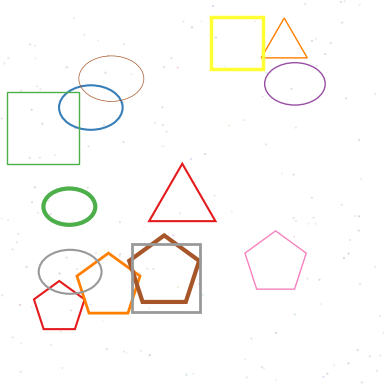[{"shape": "pentagon", "thickness": 1.5, "radius": 0.35, "center": [0.154, 0.201]}, {"shape": "triangle", "thickness": 1.5, "radius": 0.5, "center": [0.473, 0.475]}, {"shape": "oval", "thickness": 1.5, "radius": 0.41, "center": [0.236, 0.721]}, {"shape": "square", "thickness": 1, "radius": 0.47, "center": [0.112, 0.667]}, {"shape": "oval", "thickness": 3, "radius": 0.34, "center": [0.18, 0.463]}, {"shape": "oval", "thickness": 1, "radius": 0.39, "center": [0.766, 0.782]}, {"shape": "triangle", "thickness": 1, "radius": 0.35, "center": [0.738, 0.884]}, {"shape": "pentagon", "thickness": 2, "radius": 0.43, "center": [0.282, 0.256]}, {"shape": "square", "thickness": 2.5, "radius": 0.34, "center": [0.616, 0.888]}, {"shape": "oval", "thickness": 0.5, "radius": 0.42, "center": [0.289, 0.796]}, {"shape": "pentagon", "thickness": 3, "radius": 0.48, "center": [0.426, 0.293]}, {"shape": "pentagon", "thickness": 1, "radius": 0.42, "center": [0.716, 0.317]}, {"shape": "square", "thickness": 2, "radius": 0.45, "center": [0.431, 0.278]}, {"shape": "oval", "thickness": 1.5, "radius": 0.41, "center": [0.182, 0.294]}]